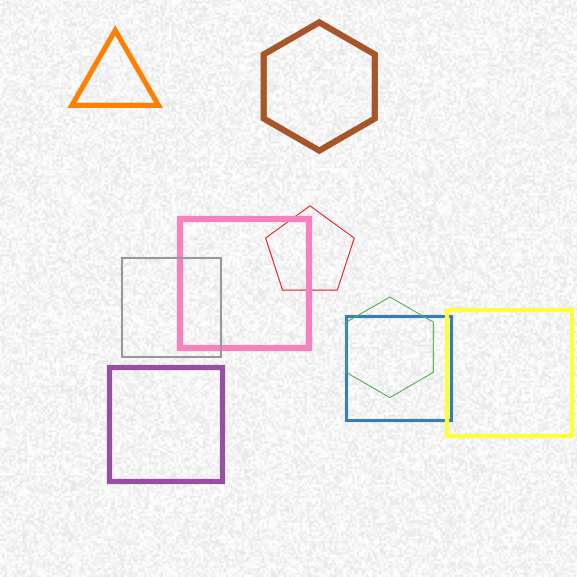[{"shape": "pentagon", "thickness": 0.5, "radius": 0.4, "center": [0.537, 0.562]}, {"shape": "square", "thickness": 1.5, "radius": 0.45, "center": [0.69, 0.362]}, {"shape": "hexagon", "thickness": 0.5, "radius": 0.44, "center": [0.675, 0.398]}, {"shape": "square", "thickness": 2.5, "radius": 0.49, "center": [0.286, 0.265]}, {"shape": "triangle", "thickness": 2.5, "radius": 0.43, "center": [0.2, 0.86]}, {"shape": "square", "thickness": 2, "radius": 0.54, "center": [0.883, 0.353]}, {"shape": "hexagon", "thickness": 3, "radius": 0.56, "center": [0.553, 0.849]}, {"shape": "square", "thickness": 3, "radius": 0.56, "center": [0.423, 0.508]}, {"shape": "square", "thickness": 1, "radius": 0.43, "center": [0.296, 0.467]}]